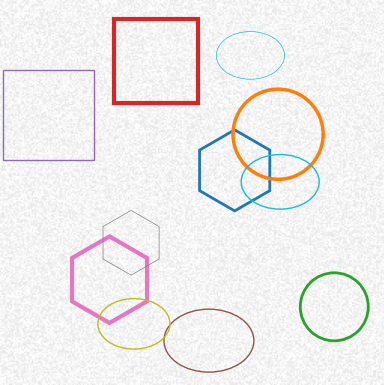[{"shape": "hexagon", "thickness": 2, "radius": 0.53, "center": [0.61, 0.557]}, {"shape": "circle", "thickness": 2.5, "radius": 0.59, "center": [0.722, 0.651]}, {"shape": "circle", "thickness": 2, "radius": 0.44, "center": [0.868, 0.203]}, {"shape": "square", "thickness": 3, "radius": 0.55, "center": [0.406, 0.842]}, {"shape": "square", "thickness": 1, "radius": 0.59, "center": [0.126, 0.7]}, {"shape": "oval", "thickness": 1, "radius": 0.58, "center": [0.543, 0.115]}, {"shape": "hexagon", "thickness": 3, "radius": 0.56, "center": [0.284, 0.274]}, {"shape": "hexagon", "thickness": 0.5, "radius": 0.42, "center": [0.34, 0.369]}, {"shape": "oval", "thickness": 1, "radius": 0.47, "center": [0.348, 0.159]}, {"shape": "oval", "thickness": 0.5, "radius": 0.44, "center": [0.65, 0.856]}, {"shape": "oval", "thickness": 1, "radius": 0.51, "center": [0.728, 0.528]}]